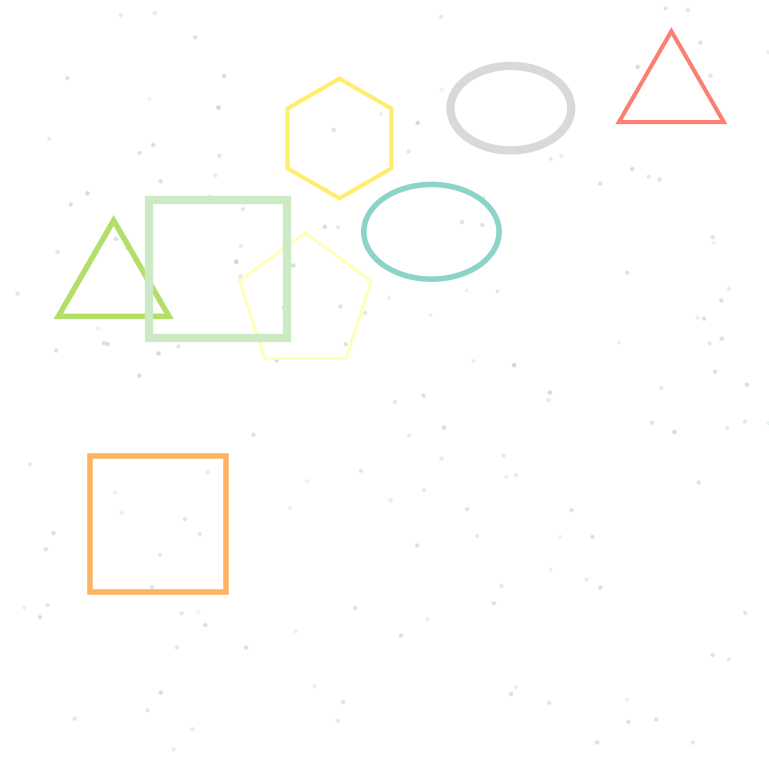[{"shape": "oval", "thickness": 2, "radius": 0.44, "center": [0.56, 0.699]}, {"shape": "pentagon", "thickness": 1, "radius": 0.45, "center": [0.397, 0.607]}, {"shape": "triangle", "thickness": 1.5, "radius": 0.39, "center": [0.872, 0.881]}, {"shape": "square", "thickness": 2, "radius": 0.44, "center": [0.205, 0.32]}, {"shape": "triangle", "thickness": 2, "radius": 0.41, "center": [0.148, 0.631]}, {"shape": "oval", "thickness": 3, "radius": 0.39, "center": [0.663, 0.86]}, {"shape": "square", "thickness": 3, "radius": 0.45, "center": [0.283, 0.651]}, {"shape": "hexagon", "thickness": 1.5, "radius": 0.39, "center": [0.441, 0.82]}]